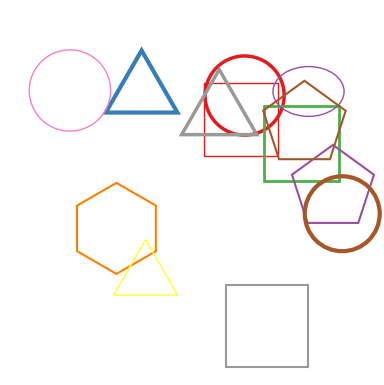[{"shape": "circle", "thickness": 2.5, "radius": 0.51, "center": [0.635, 0.752]}, {"shape": "square", "thickness": 1, "radius": 0.48, "center": [0.626, 0.69]}, {"shape": "triangle", "thickness": 3, "radius": 0.54, "center": [0.368, 0.761]}, {"shape": "square", "thickness": 2, "radius": 0.48, "center": [0.783, 0.627]}, {"shape": "pentagon", "thickness": 1.5, "radius": 0.56, "center": [0.865, 0.512]}, {"shape": "oval", "thickness": 1, "radius": 0.46, "center": [0.801, 0.762]}, {"shape": "hexagon", "thickness": 1.5, "radius": 0.59, "center": [0.302, 0.407]}, {"shape": "triangle", "thickness": 1, "radius": 0.48, "center": [0.378, 0.282]}, {"shape": "circle", "thickness": 3, "radius": 0.49, "center": [0.889, 0.445]}, {"shape": "pentagon", "thickness": 1.5, "radius": 0.56, "center": [0.791, 0.678]}, {"shape": "circle", "thickness": 1, "radius": 0.53, "center": [0.182, 0.765]}, {"shape": "square", "thickness": 1.5, "radius": 0.53, "center": [0.693, 0.153]}, {"shape": "triangle", "thickness": 2.5, "radius": 0.56, "center": [0.569, 0.707]}]